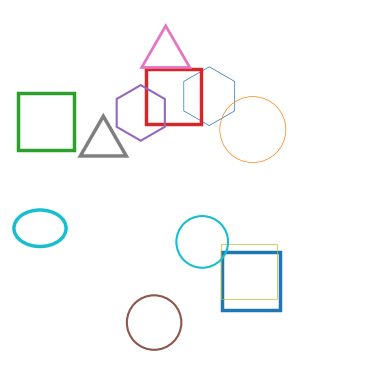[{"shape": "square", "thickness": 2.5, "radius": 0.38, "center": [0.651, 0.27]}, {"shape": "hexagon", "thickness": 0.5, "radius": 0.38, "center": [0.543, 0.75]}, {"shape": "circle", "thickness": 0.5, "radius": 0.43, "center": [0.657, 0.663]}, {"shape": "square", "thickness": 2.5, "radius": 0.37, "center": [0.119, 0.685]}, {"shape": "square", "thickness": 2.5, "radius": 0.36, "center": [0.452, 0.748]}, {"shape": "hexagon", "thickness": 1.5, "radius": 0.36, "center": [0.366, 0.707]}, {"shape": "circle", "thickness": 1.5, "radius": 0.35, "center": [0.4, 0.162]}, {"shape": "triangle", "thickness": 2, "radius": 0.36, "center": [0.43, 0.861]}, {"shape": "triangle", "thickness": 2.5, "radius": 0.34, "center": [0.268, 0.629]}, {"shape": "square", "thickness": 0.5, "radius": 0.36, "center": [0.647, 0.295]}, {"shape": "oval", "thickness": 2.5, "radius": 0.34, "center": [0.104, 0.407]}, {"shape": "circle", "thickness": 1.5, "radius": 0.34, "center": [0.525, 0.372]}]